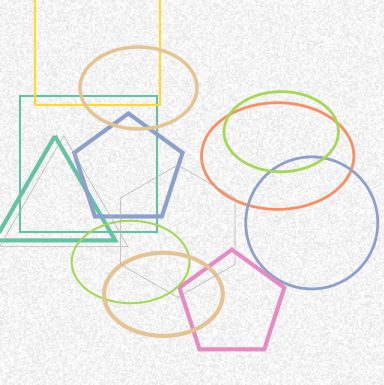[{"shape": "square", "thickness": 1.5, "radius": 0.89, "center": [0.23, 0.574]}, {"shape": "triangle", "thickness": 3, "radius": 0.9, "center": [0.143, 0.466]}, {"shape": "oval", "thickness": 2, "radius": 0.99, "center": [0.721, 0.595]}, {"shape": "pentagon", "thickness": 3, "radius": 0.74, "center": [0.334, 0.557]}, {"shape": "circle", "thickness": 2, "radius": 0.86, "center": [0.81, 0.421]}, {"shape": "pentagon", "thickness": 3, "radius": 0.72, "center": [0.602, 0.208]}, {"shape": "oval", "thickness": 1.5, "radius": 0.76, "center": [0.339, 0.32]}, {"shape": "oval", "thickness": 2, "radius": 0.74, "center": [0.73, 0.658]}, {"shape": "square", "thickness": 1.5, "radius": 0.81, "center": [0.253, 0.891]}, {"shape": "oval", "thickness": 2.5, "radius": 0.76, "center": [0.36, 0.772]}, {"shape": "oval", "thickness": 3, "radius": 0.77, "center": [0.424, 0.235]}, {"shape": "triangle", "thickness": 0.5, "radius": 0.96, "center": [0.166, 0.455]}, {"shape": "hexagon", "thickness": 0.5, "radius": 0.86, "center": [0.462, 0.399]}]